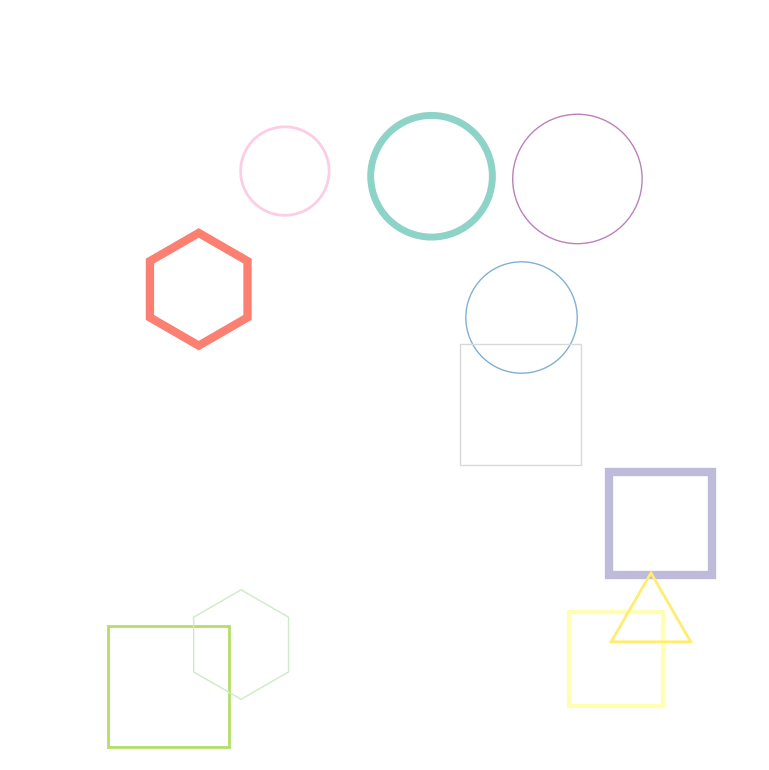[{"shape": "circle", "thickness": 2.5, "radius": 0.4, "center": [0.56, 0.771]}, {"shape": "square", "thickness": 1.5, "radius": 0.3, "center": [0.8, 0.144]}, {"shape": "square", "thickness": 3, "radius": 0.33, "center": [0.858, 0.32]}, {"shape": "hexagon", "thickness": 3, "radius": 0.37, "center": [0.258, 0.624]}, {"shape": "circle", "thickness": 0.5, "radius": 0.36, "center": [0.677, 0.588]}, {"shape": "square", "thickness": 1, "radius": 0.39, "center": [0.219, 0.109]}, {"shape": "circle", "thickness": 1, "radius": 0.29, "center": [0.37, 0.778]}, {"shape": "square", "thickness": 0.5, "radius": 0.39, "center": [0.676, 0.475]}, {"shape": "circle", "thickness": 0.5, "radius": 0.42, "center": [0.75, 0.768]}, {"shape": "hexagon", "thickness": 0.5, "radius": 0.36, "center": [0.313, 0.163]}, {"shape": "triangle", "thickness": 1, "radius": 0.3, "center": [0.845, 0.196]}]